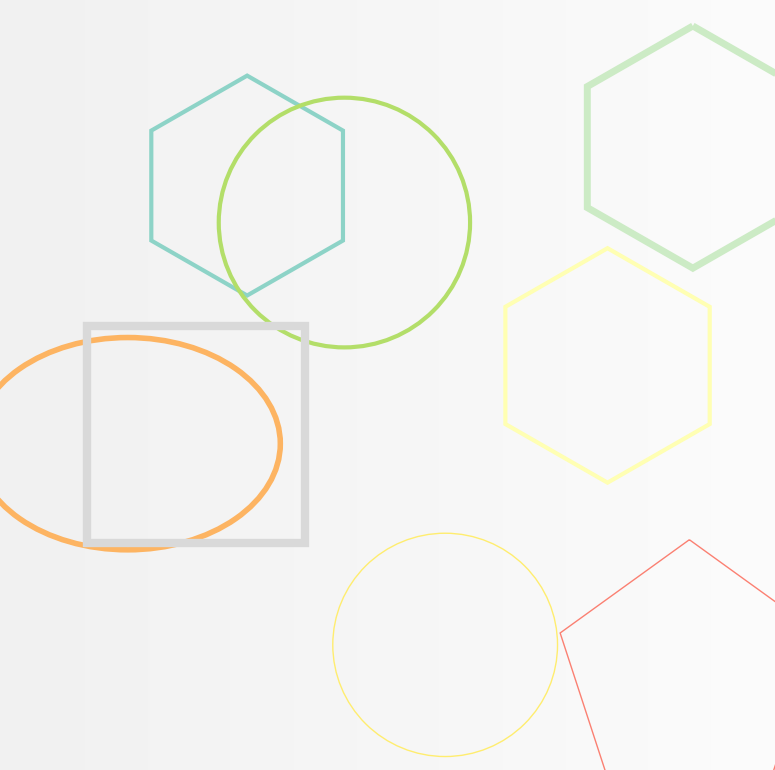[{"shape": "hexagon", "thickness": 1.5, "radius": 0.71, "center": [0.319, 0.759]}, {"shape": "hexagon", "thickness": 1.5, "radius": 0.76, "center": [0.784, 0.525]}, {"shape": "pentagon", "thickness": 0.5, "radius": 0.88, "center": [0.89, 0.124]}, {"shape": "oval", "thickness": 2, "radius": 0.98, "center": [0.165, 0.424]}, {"shape": "circle", "thickness": 1.5, "radius": 0.81, "center": [0.444, 0.711]}, {"shape": "square", "thickness": 3, "radius": 0.71, "center": [0.253, 0.436]}, {"shape": "hexagon", "thickness": 2.5, "radius": 0.79, "center": [0.894, 0.809]}, {"shape": "circle", "thickness": 0.5, "radius": 0.72, "center": [0.574, 0.163]}]